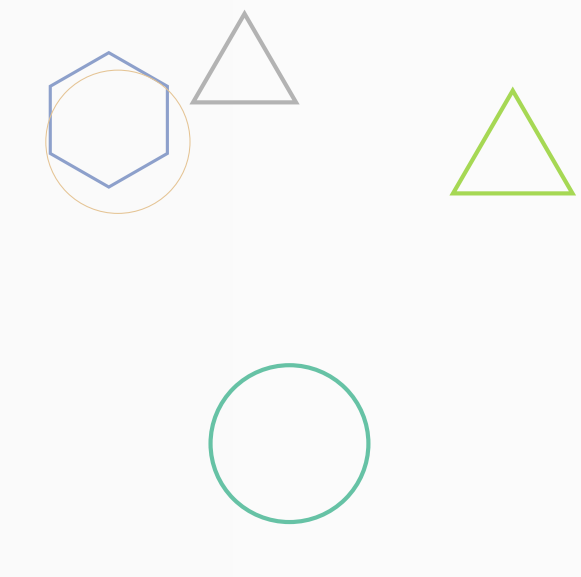[{"shape": "circle", "thickness": 2, "radius": 0.68, "center": [0.498, 0.231]}, {"shape": "hexagon", "thickness": 1.5, "radius": 0.58, "center": [0.187, 0.792]}, {"shape": "triangle", "thickness": 2, "radius": 0.59, "center": [0.882, 0.724]}, {"shape": "circle", "thickness": 0.5, "radius": 0.62, "center": [0.203, 0.754]}, {"shape": "triangle", "thickness": 2, "radius": 0.51, "center": [0.421, 0.873]}]